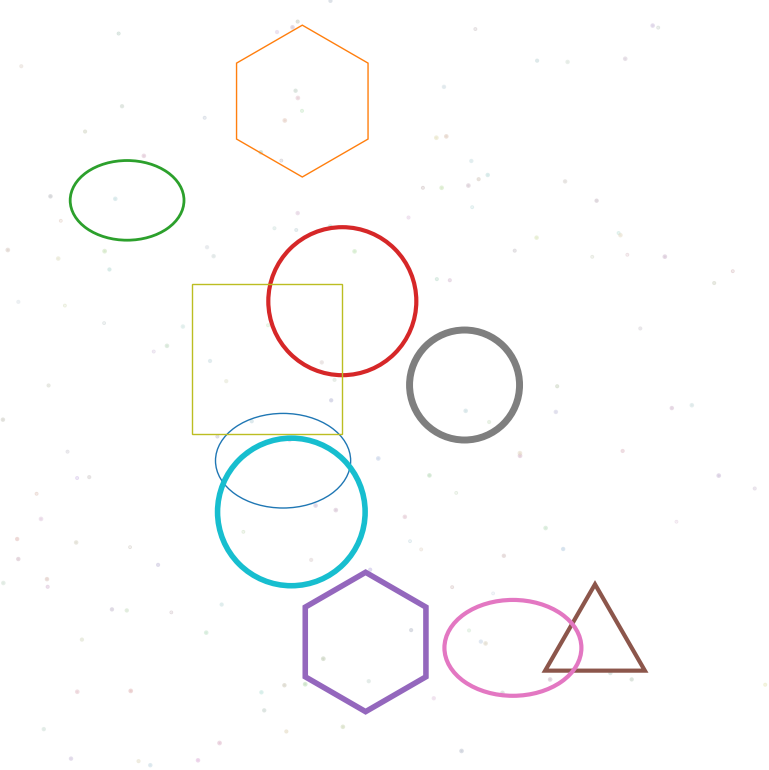[{"shape": "oval", "thickness": 0.5, "radius": 0.44, "center": [0.368, 0.402]}, {"shape": "hexagon", "thickness": 0.5, "radius": 0.49, "center": [0.393, 0.869]}, {"shape": "oval", "thickness": 1, "radius": 0.37, "center": [0.165, 0.74]}, {"shape": "circle", "thickness": 1.5, "radius": 0.48, "center": [0.445, 0.609]}, {"shape": "hexagon", "thickness": 2, "radius": 0.45, "center": [0.475, 0.166]}, {"shape": "triangle", "thickness": 1.5, "radius": 0.37, "center": [0.773, 0.166]}, {"shape": "oval", "thickness": 1.5, "radius": 0.44, "center": [0.666, 0.159]}, {"shape": "circle", "thickness": 2.5, "radius": 0.36, "center": [0.603, 0.5]}, {"shape": "square", "thickness": 0.5, "radius": 0.49, "center": [0.347, 0.534]}, {"shape": "circle", "thickness": 2, "radius": 0.48, "center": [0.378, 0.335]}]